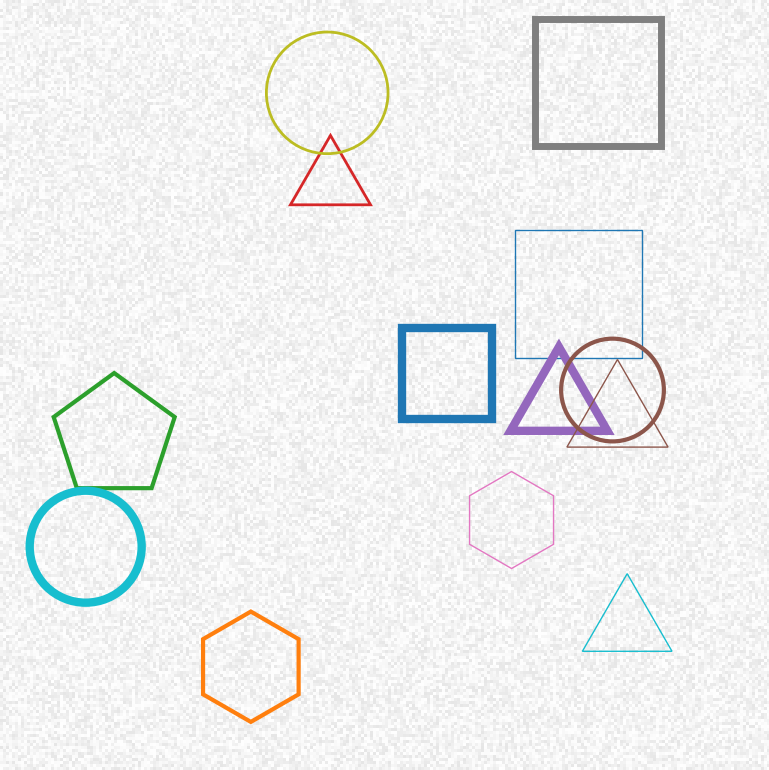[{"shape": "square", "thickness": 0.5, "radius": 0.41, "center": [0.751, 0.618]}, {"shape": "square", "thickness": 3, "radius": 0.29, "center": [0.58, 0.515]}, {"shape": "hexagon", "thickness": 1.5, "radius": 0.36, "center": [0.326, 0.134]}, {"shape": "pentagon", "thickness": 1.5, "radius": 0.41, "center": [0.148, 0.433]}, {"shape": "triangle", "thickness": 1, "radius": 0.3, "center": [0.429, 0.764]}, {"shape": "triangle", "thickness": 3, "radius": 0.36, "center": [0.726, 0.477]}, {"shape": "circle", "thickness": 1.5, "radius": 0.33, "center": [0.795, 0.493]}, {"shape": "triangle", "thickness": 0.5, "radius": 0.38, "center": [0.802, 0.457]}, {"shape": "hexagon", "thickness": 0.5, "radius": 0.31, "center": [0.664, 0.325]}, {"shape": "square", "thickness": 2.5, "radius": 0.41, "center": [0.777, 0.893]}, {"shape": "circle", "thickness": 1, "radius": 0.39, "center": [0.425, 0.879]}, {"shape": "triangle", "thickness": 0.5, "radius": 0.34, "center": [0.815, 0.188]}, {"shape": "circle", "thickness": 3, "radius": 0.36, "center": [0.111, 0.29]}]